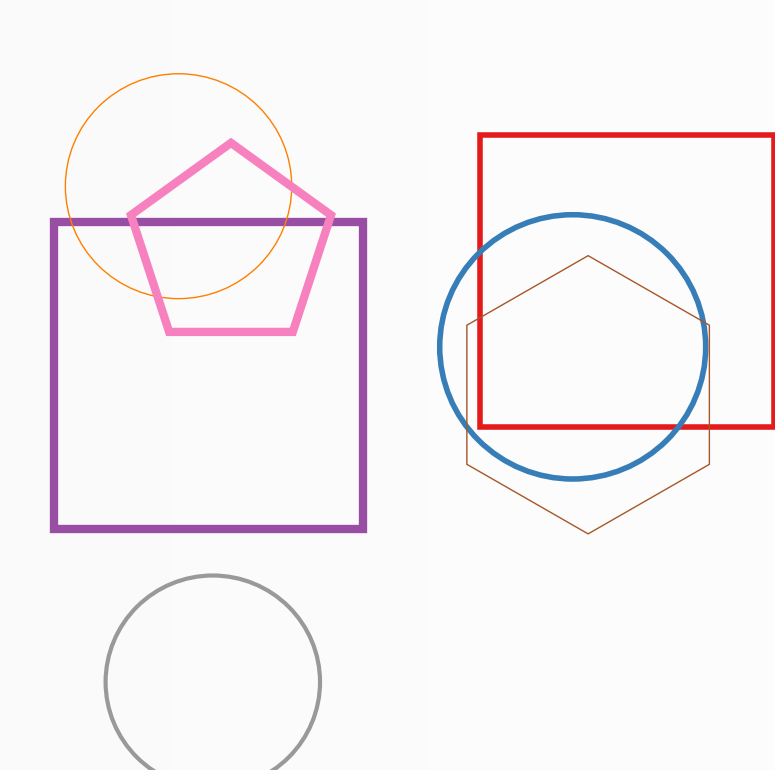[{"shape": "square", "thickness": 2, "radius": 0.95, "center": [0.809, 0.635]}, {"shape": "circle", "thickness": 2, "radius": 0.86, "center": [0.739, 0.55]}, {"shape": "square", "thickness": 3, "radius": 1.0, "center": [0.269, 0.513]}, {"shape": "circle", "thickness": 0.5, "radius": 0.73, "center": [0.23, 0.758]}, {"shape": "hexagon", "thickness": 0.5, "radius": 0.9, "center": [0.759, 0.487]}, {"shape": "pentagon", "thickness": 3, "radius": 0.68, "center": [0.298, 0.679]}, {"shape": "circle", "thickness": 1.5, "radius": 0.69, "center": [0.275, 0.114]}]